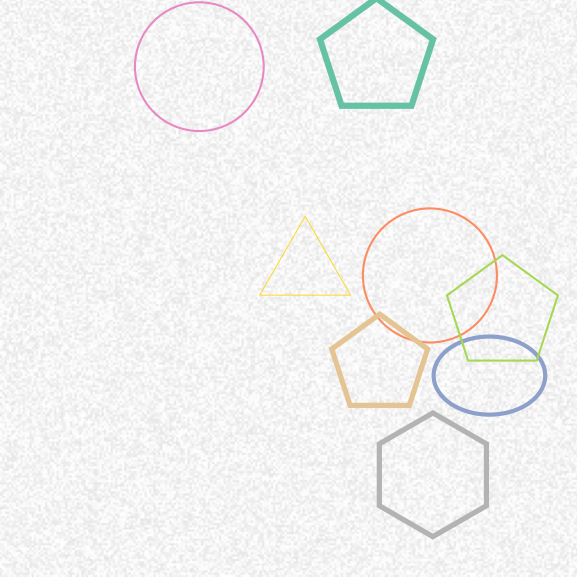[{"shape": "pentagon", "thickness": 3, "radius": 0.51, "center": [0.652, 0.899]}, {"shape": "circle", "thickness": 1, "radius": 0.58, "center": [0.744, 0.522]}, {"shape": "oval", "thickness": 2, "radius": 0.48, "center": [0.847, 0.349]}, {"shape": "circle", "thickness": 1, "radius": 0.56, "center": [0.345, 0.884]}, {"shape": "pentagon", "thickness": 1, "radius": 0.51, "center": [0.87, 0.456]}, {"shape": "triangle", "thickness": 0.5, "radius": 0.45, "center": [0.528, 0.534]}, {"shape": "pentagon", "thickness": 2.5, "radius": 0.44, "center": [0.657, 0.368]}, {"shape": "hexagon", "thickness": 2.5, "radius": 0.54, "center": [0.75, 0.177]}]